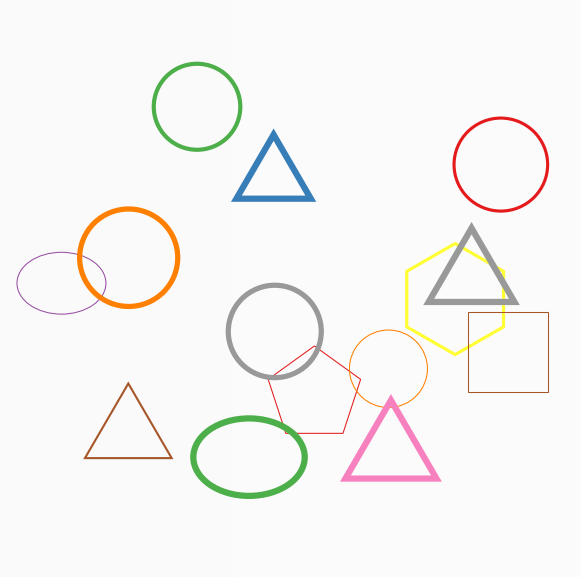[{"shape": "pentagon", "thickness": 0.5, "radius": 0.42, "center": [0.541, 0.316]}, {"shape": "circle", "thickness": 1.5, "radius": 0.4, "center": [0.862, 0.714]}, {"shape": "triangle", "thickness": 3, "radius": 0.37, "center": [0.471, 0.692]}, {"shape": "circle", "thickness": 2, "radius": 0.37, "center": [0.339, 0.814]}, {"shape": "oval", "thickness": 3, "radius": 0.48, "center": [0.428, 0.208]}, {"shape": "oval", "thickness": 0.5, "radius": 0.38, "center": [0.106, 0.509]}, {"shape": "circle", "thickness": 2.5, "radius": 0.42, "center": [0.221, 0.553]}, {"shape": "circle", "thickness": 0.5, "radius": 0.34, "center": [0.668, 0.361]}, {"shape": "hexagon", "thickness": 1.5, "radius": 0.48, "center": [0.783, 0.481]}, {"shape": "square", "thickness": 0.5, "radius": 0.35, "center": [0.874, 0.39]}, {"shape": "triangle", "thickness": 1, "radius": 0.43, "center": [0.221, 0.249]}, {"shape": "triangle", "thickness": 3, "radius": 0.45, "center": [0.673, 0.216]}, {"shape": "triangle", "thickness": 3, "radius": 0.43, "center": [0.811, 0.519]}, {"shape": "circle", "thickness": 2.5, "radius": 0.4, "center": [0.473, 0.425]}]